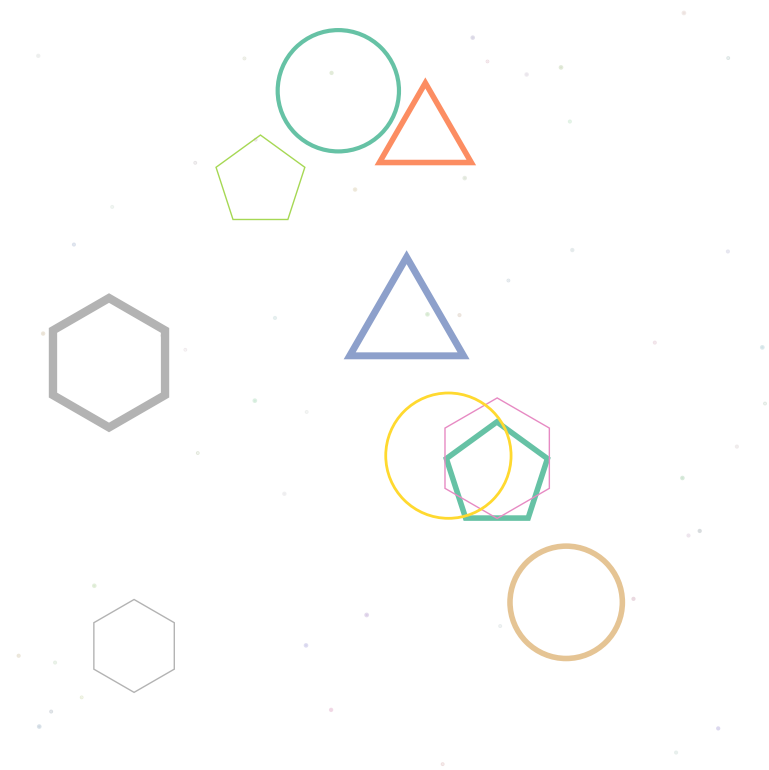[{"shape": "circle", "thickness": 1.5, "radius": 0.39, "center": [0.439, 0.882]}, {"shape": "pentagon", "thickness": 2, "radius": 0.35, "center": [0.645, 0.383]}, {"shape": "triangle", "thickness": 2, "radius": 0.34, "center": [0.552, 0.823]}, {"shape": "triangle", "thickness": 2.5, "radius": 0.43, "center": [0.528, 0.581]}, {"shape": "hexagon", "thickness": 0.5, "radius": 0.39, "center": [0.646, 0.405]}, {"shape": "pentagon", "thickness": 0.5, "radius": 0.3, "center": [0.338, 0.764]}, {"shape": "circle", "thickness": 1, "radius": 0.41, "center": [0.582, 0.408]}, {"shape": "circle", "thickness": 2, "radius": 0.36, "center": [0.735, 0.218]}, {"shape": "hexagon", "thickness": 0.5, "radius": 0.3, "center": [0.174, 0.161]}, {"shape": "hexagon", "thickness": 3, "radius": 0.42, "center": [0.142, 0.529]}]